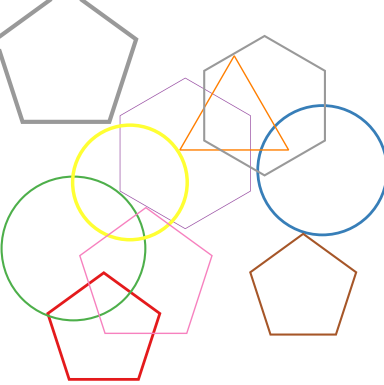[{"shape": "pentagon", "thickness": 2, "radius": 0.77, "center": [0.27, 0.138]}, {"shape": "circle", "thickness": 2, "radius": 0.84, "center": [0.837, 0.558]}, {"shape": "circle", "thickness": 1.5, "radius": 0.93, "center": [0.191, 0.355]}, {"shape": "hexagon", "thickness": 0.5, "radius": 0.98, "center": [0.481, 0.602]}, {"shape": "triangle", "thickness": 1, "radius": 0.82, "center": [0.608, 0.692]}, {"shape": "circle", "thickness": 2.5, "radius": 0.74, "center": [0.337, 0.526]}, {"shape": "pentagon", "thickness": 1.5, "radius": 0.72, "center": [0.788, 0.248]}, {"shape": "pentagon", "thickness": 1, "radius": 0.9, "center": [0.379, 0.28]}, {"shape": "pentagon", "thickness": 3, "radius": 0.96, "center": [0.171, 0.839]}, {"shape": "hexagon", "thickness": 1.5, "radius": 0.91, "center": [0.687, 0.725]}]